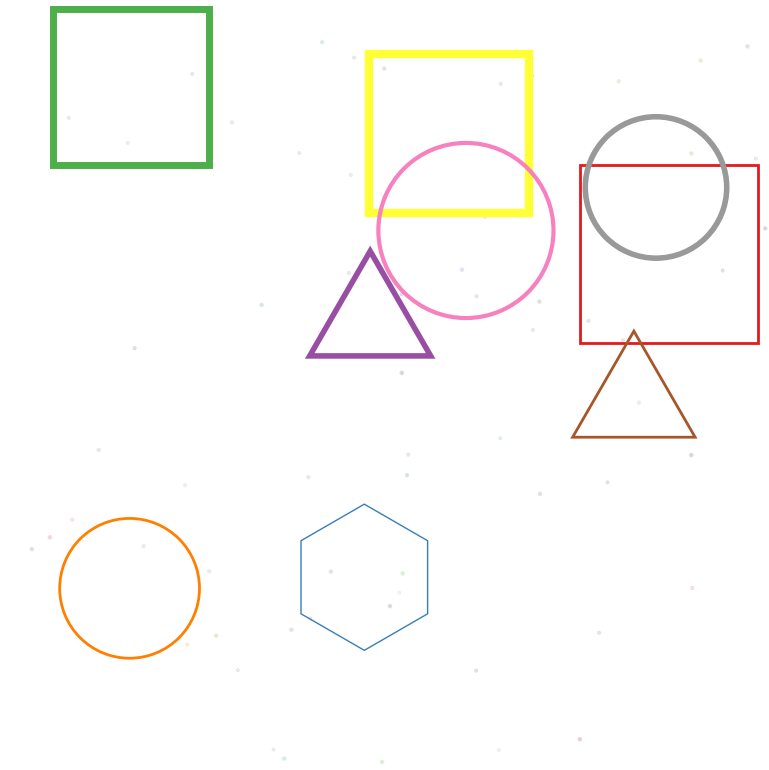[{"shape": "square", "thickness": 1, "radius": 0.58, "center": [0.869, 0.67]}, {"shape": "hexagon", "thickness": 0.5, "radius": 0.47, "center": [0.473, 0.25]}, {"shape": "square", "thickness": 2.5, "radius": 0.51, "center": [0.17, 0.887]}, {"shape": "triangle", "thickness": 2, "radius": 0.45, "center": [0.481, 0.583]}, {"shape": "circle", "thickness": 1, "radius": 0.45, "center": [0.168, 0.236]}, {"shape": "square", "thickness": 3, "radius": 0.52, "center": [0.583, 0.827]}, {"shape": "triangle", "thickness": 1, "radius": 0.46, "center": [0.823, 0.478]}, {"shape": "circle", "thickness": 1.5, "radius": 0.57, "center": [0.605, 0.701]}, {"shape": "circle", "thickness": 2, "radius": 0.46, "center": [0.852, 0.757]}]